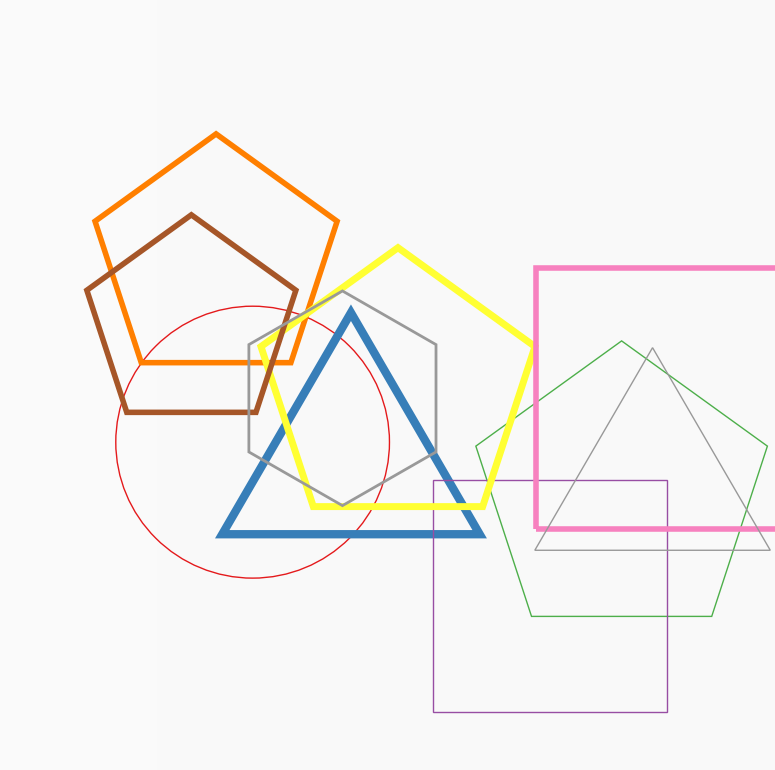[{"shape": "circle", "thickness": 0.5, "radius": 0.88, "center": [0.326, 0.426]}, {"shape": "triangle", "thickness": 3, "radius": 0.96, "center": [0.453, 0.402]}, {"shape": "pentagon", "thickness": 0.5, "radius": 0.99, "center": [0.802, 0.359]}, {"shape": "square", "thickness": 0.5, "radius": 0.75, "center": [0.71, 0.226]}, {"shape": "pentagon", "thickness": 2, "radius": 0.82, "center": [0.279, 0.662]}, {"shape": "pentagon", "thickness": 2.5, "radius": 0.93, "center": [0.514, 0.492]}, {"shape": "pentagon", "thickness": 2, "radius": 0.71, "center": [0.247, 0.579]}, {"shape": "square", "thickness": 2, "radius": 0.85, "center": [0.861, 0.483]}, {"shape": "triangle", "thickness": 0.5, "radius": 0.88, "center": [0.842, 0.373]}, {"shape": "hexagon", "thickness": 1, "radius": 0.7, "center": [0.442, 0.483]}]